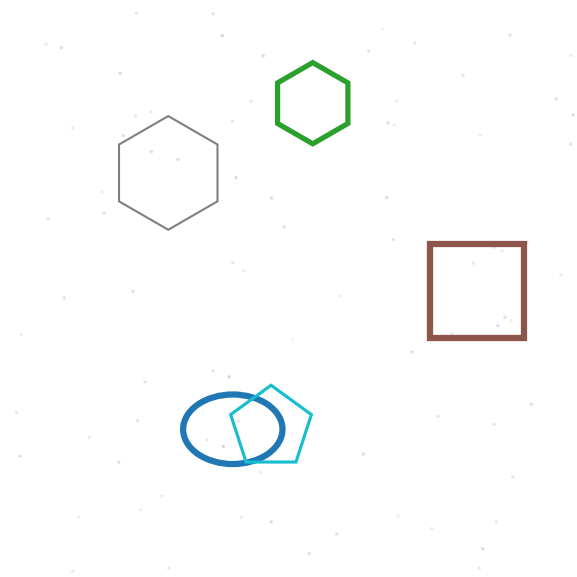[{"shape": "oval", "thickness": 3, "radius": 0.43, "center": [0.403, 0.256]}, {"shape": "hexagon", "thickness": 2.5, "radius": 0.35, "center": [0.542, 0.82]}, {"shape": "square", "thickness": 3, "radius": 0.41, "center": [0.826, 0.494]}, {"shape": "hexagon", "thickness": 1, "radius": 0.49, "center": [0.291, 0.7]}, {"shape": "pentagon", "thickness": 1.5, "radius": 0.37, "center": [0.469, 0.259]}]